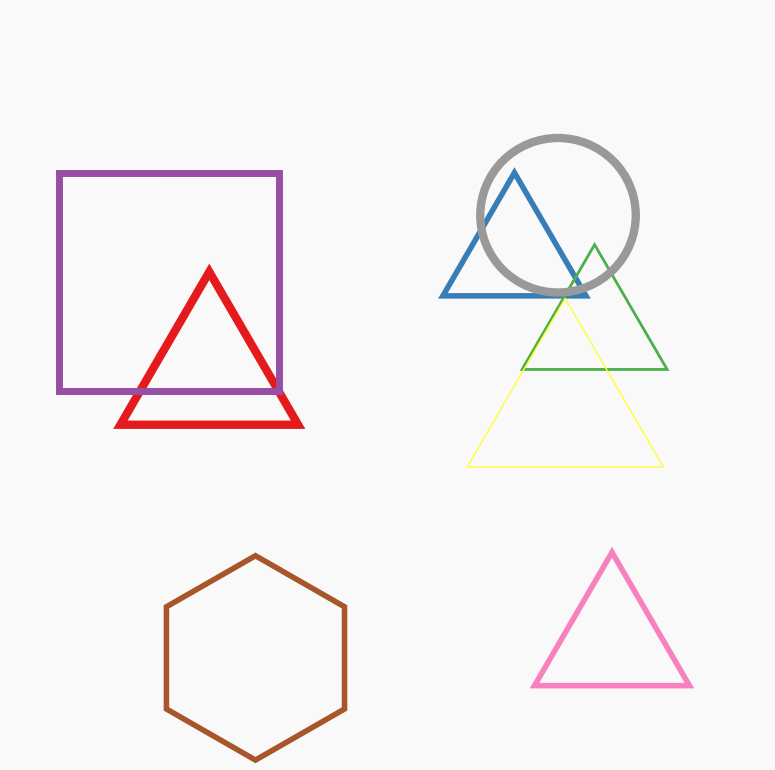[{"shape": "triangle", "thickness": 3, "radius": 0.66, "center": [0.27, 0.515]}, {"shape": "triangle", "thickness": 2, "radius": 0.53, "center": [0.664, 0.669]}, {"shape": "triangle", "thickness": 1, "radius": 0.54, "center": [0.767, 0.574]}, {"shape": "square", "thickness": 2.5, "radius": 0.71, "center": [0.218, 0.634]}, {"shape": "triangle", "thickness": 0.5, "radius": 0.73, "center": [0.729, 0.466]}, {"shape": "hexagon", "thickness": 2, "radius": 0.66, "center": [0.33, 0.146]}, {"shape": "triangle", "thickness": 2, "radius": 0.58, "center": [0.79, 0.167]}, {"shape": "circle", "thickness": 3, "radius": 0.5, "center": [0.72, 0.72]}]